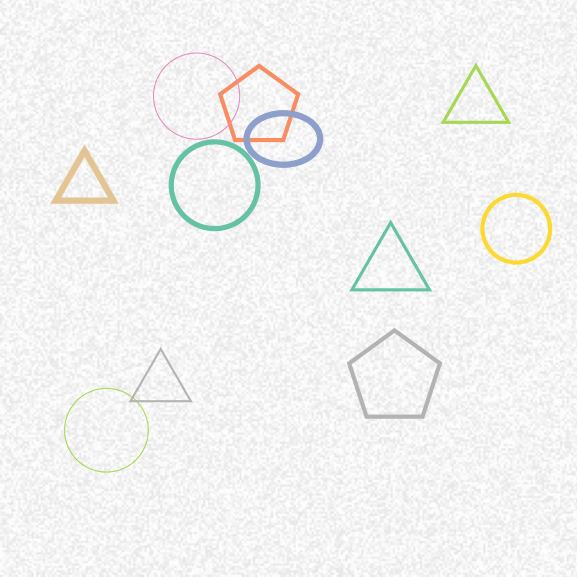[{"shape": "circle", "thickness": 2.5, "radius": 0.38, "center": [0.372, 0.678]}, {"shape": "triangle", "thickness": 1.5, "radius": 0.39, "center": [0.676, 0.536]}, {"shape": "pentagon", "thickness": 2, "radius": 0.35, "center": [0.449, 0.814]}, {"shape": "oval", "thickness": 3, "radius": 0.32, "center": [0.491, 0.758]}, {"shape": "circle", "thickness": 0.5, "radius": 0.37, "center": [0.34, 0.833]}, {"shape": "triangle", "thickness": 1.5, "radius": 0.33, "center": [0.824, 0.82]}, {"shape": "circle", "thickness": 0.5, "radius": 0.36, "center": [0.184, 0.254]}, {"shape": "circle", "thickness": 2, "radius": 0.29, "center": [0.894, 0.603]}, {"shape": "triangle", "thickness": 3, "radius": 0.29, "center": [0.146, 0.681]}, {"shape": "triangle", "thickness": 1, "radius": 0.3, "center": [0.278, 0.335]}, {"shape": "pentagon", "thickness": 2, "radius": 0.41, "center": [0.683, 0.344]}]